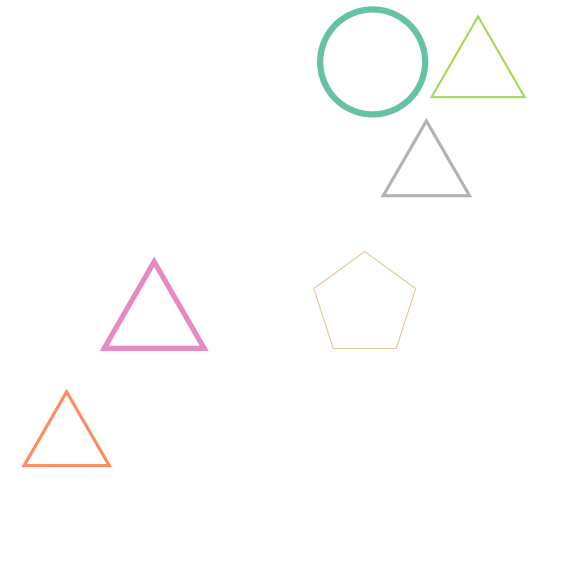[{"shape": "circle", "thickness": 3, "radius": 0.45, "center": [0.645, 0.892]}, {"shape": "triangle", "thickness": 1.5, "radius": 0.43, "center": [0.115, 0.235]}, {"shape": "triangle", "thickness": 2.5, "radius": 0.5, "center": [0.267, 0.446]}, {"shape": "triangle", "thickness": 1, "radius": 0.47, "center": [0.828, 0.878]}, {"shape": "pentagon", "thickness": 0.5, "radius": 0.46, "center": [0.632, 0.471]}, {"shape": "triangle", "thickness": 1.5, "radius": 0.43, "center": [0.738, 0.703]}]